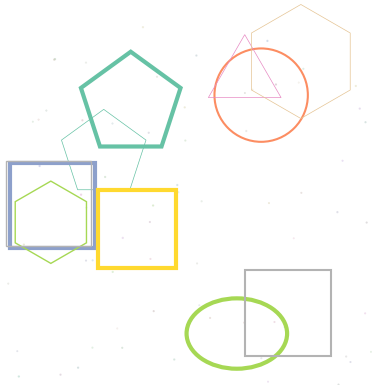[{"shape": "pentagon", "thickness": 3, "radius": 0.68, "center": [0.34, 0.73]}, {"shape": "pentagon", "thickness": 0.5, "radius": 0.58, "center": [0.269, 0.601]}, {"shape": "circle", "thickness": 1.5, "radius": 0.61, "center": [0.678, 0.753]}, {"shape": "square", "thickness": 3, "radius": 0.55, "center": [0.137, 0.465]}, {"shape": "triangle", "thickness": 0.5, "radius": 0.55, "center": [0.636, 0.801]}, {"shape": "hexagon", "thickness": 1, "radius": 0.53, "center": [0.132, 0.423]}, {"shape": "oval", "thickness": 3, "radius": 0.65, "center": [0.615, 0.134]}, {"shape": "square", "thickness": 3, "radius": 0.51, "center": [0.357, 0.404]}, {"shape": "hexagon", "thickness": 0.5, "radius": 0.74, "center": [0.781, 0.84]}, {"shape": "square", "thickness": 1, "radius": 0.55, "center": [0.127, 0.472]}, {"shape": "square", "thickness": 1.5, "radius": 0.56, "center": [0.748, 0.188]}]